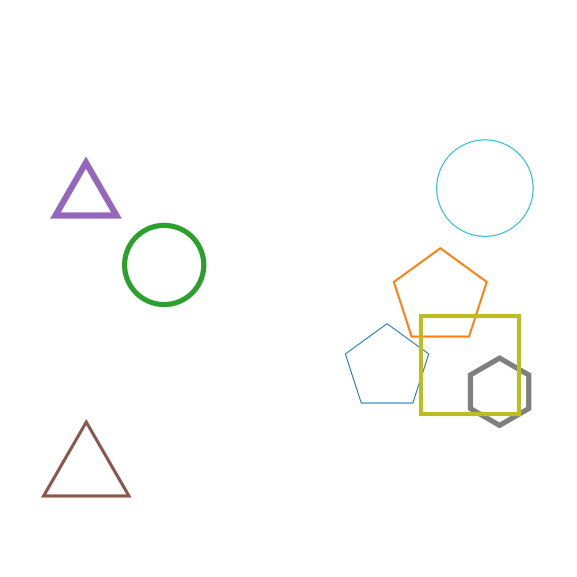[{"shape": "pentagon", "thickness": 0.5, "radius": 0.38, "center": [0.67, 0.363]}, {"shape": "pentagon", "thickness": 1, "radius": 0.42, "center": [0.762, 0.485]}, {"shape": "circle", "thickness": 2.5, "radius": 0.34, "center": [0.284, 0.54]}, {"shape": "triangle", "thickness": 3, "radius": 0.31, "center": [0.149, 0.657]}, {"shape": "triangle", "thickness": 1.5, "radius": 0.43, "center": [0.149, 0.183]}, {"shape": "hexagon", "thickness": 2.5, "radius": 0.29, "center": [0.865, 0.321]}, {"shape": "square", "thickness": 2, "radius": 0.42, "center": [0.814, 0.367]}, {"shape": "circle", "thickness": 0.5, "radius": 0.42, "center": [0.84, 0.673]}]